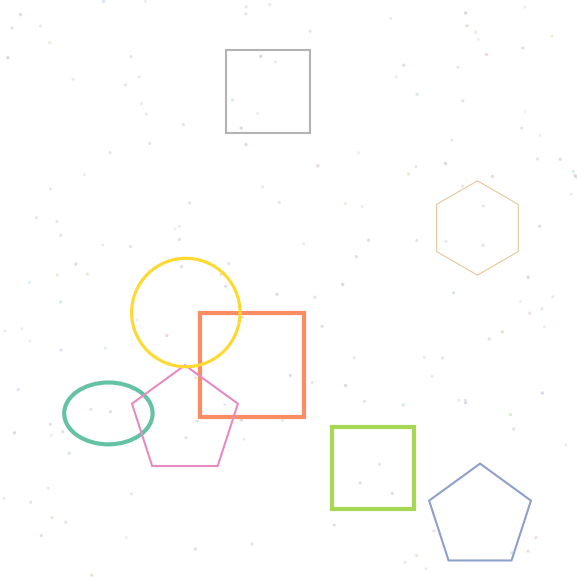[{"shape": "oval", "thickness": 2, "radius": 0.38, "center": [0.188, 0.283]}, {"shape": "square", "thickness": 2, "radius": 0.45, "center": [0.437, 0.367]}, {"shape": "pentagon", "thickness": 1, "radius": 0.46, "center": [0.831, 0.104]}, {"shape": "pentagon", "thickness": 1, "radius": 0.48, "center": [0.32, 0.27]}, {"shape": "square", "thickness": 2, "radius": 0.35, "center": [0.646, 0.189]}, {"shape": "circle", "thickness": 1.5, "radius": 0.47, "center": [0.322, 0.458]}, {"shape": "hexagon", "thickness": 0.5, "radius": 0.41, "center": [0.827, 0.604]}, {"shape": "square", "thickness": 1, "radius": 0.36, "center": [0.464, 0.841]}]